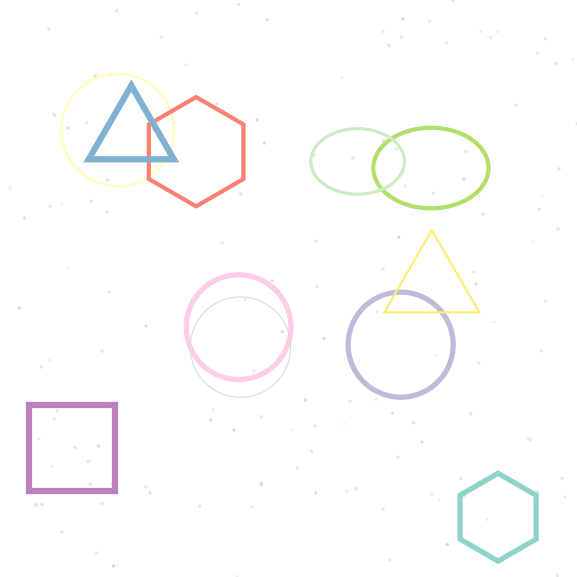[{"shape": "hexagon", "thickness": 2.5, "radius": 0.38, "center": [0.862, 0.104]}, {"shape": "circle", "thickness": 1, "radius": 0.49, "center": [0.204, 0.774]}, {"shape": "circle", "thickness": 2.5, "radius": 0.45, "center": [0.694, 0.402]}, {"shape": "hexagon", "thickness": 2, "radius": 0.47, "center": [0.34, 0.736]}, {"shape": "triangle", "thickness": 3, "radius": 0.43, "center": [0.227, 0.766]}, {"shape": "oval", "thickness": 2, "radius": 0.5, "center": [0.746, 0.708]}, {"shape": "circle", "thickness": 2.5, "radius": 0.45, "center": [0.413, 0.433]}, {"shape": "circle", "thickness": 0.5, "radius": 0.43, "center": [0.416, 0.398]}, {"shape": "square", "thickness": 3, "radius": 0.37, "center": [0.125, 0.224]}, {"shape": "oval", "thickness": 1.5, "radius": 0.41, "center": [0.619, 0.72]}, {"shape": "triangle", "thickness": 1, "radius": 0.47, "center": [0.748, 0.506]}]